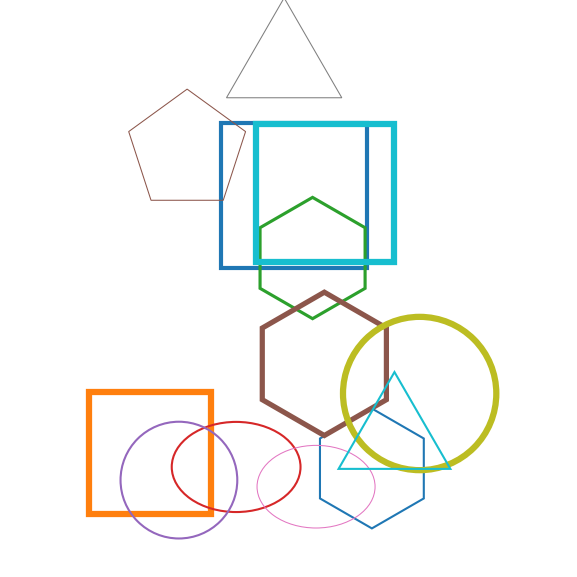[{"shape": "hexagon", "thickness": 1, "radius": 0.52, "center": [0.644, 0.188]}, {"shape": "square", "thickness": 2, "radius": 0.63, "center": [0.509, 0.66]}, {"shape": "square", "thickness": 3, "radius": 0.53, "center": [0.26, 0.215]}, {"shape": "hexagon", "thickness": 1.5, "radius": 0.53, "center": [0.541, 0.552]}, {"shape": "oval", "thickness": 1, "radius": 0.56, "center": [0.409, 0.191]}, {"shape": "circle", "thickness": 1, "radius": 0.51, "center": [0.31, 0.168]}, {"shape": "pentagon", "thickness": 0.5, "radius": 0.53, "center": [0.324, 0.738]}, {"shape": "hexagon", "thickness": 2.5, "radius": 0.62, "center": [0.562, 0.369]}, {"shape": "oval", "thickness": 0.5, "radius": 0.51, "center": [0.547, 0.156]}, {"shape": "triangle", "thickness": 0.5, "radius": 0.58, "center": [0.492, 0.888]}, {"shape": "circle", "thickness": 3, "radius": 0.66, "center": [0.727, 0.318]}, {"shape": "square", "thickness": 3, "radius": 0.6, "center": [0.563, 0.665]}, {"shape": "triangle", "thickness": 1, "radius": 0.56, "center": [0.683, 0.243]}]